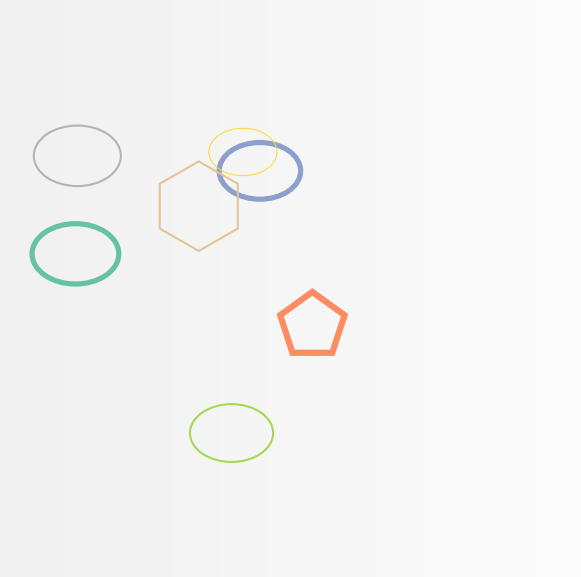[{"shape": "oval", "thickness": 2.5, "radius": 0.37, "center": [0.13, 0.56]}, {"shape": "pentagon", "thickness": 3, "radius": 0.29, "center": [0.537, 0.435]}, {"shape": "oval", "thickness": 2.5, "radius": 0.35, "center": [0.447, 0.703]}, {"shape": "oval", "thickness": 1, "radius": 0.36, "center": [0.398, 0.249]}, {"shape": "oval", "thickness": 0.5, "radius": 0.29, "center": [0.418, 0.736]}, {"shape": "hexagon", "thickness": 1, "radius": 0.39, "center": [0.342, 0.642]}, {"shape": "oval", "thickness": 1, "radius": 0.37, "center": [0.133, 0.729]}]